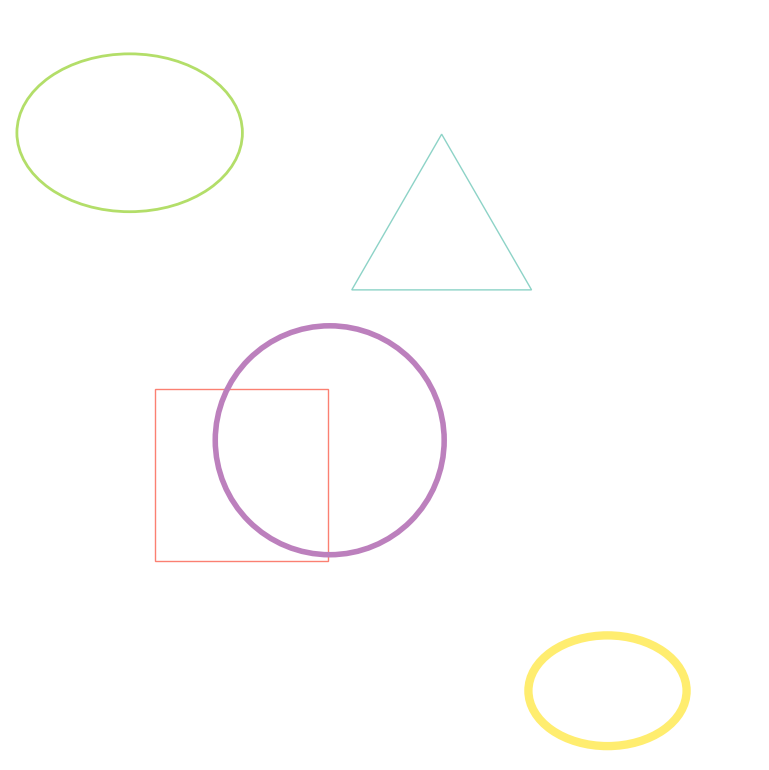[{"shape": "triangle", "thickness": 0.5, "radius": 0.67, "center": [0.574, 0.691]}, {"shape": "square", "thickness": 0.5, "radius": 0.56, "center": [0.314, 0.383]}, {"shape": "oval", "thickness": 1, "radius": 0.73, "center": [0.168, 0.828]}, {"shape": "circle", "thickness": 2, "radius": 0.74, "center": [0.428, 0.428]}, {"shape": "oval", "thickness": 3, "radius": 0.51, "center": [0.789, 0.103]}]